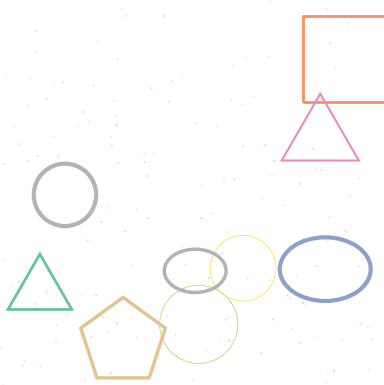[{"shape": "triangle", "thickness": 2, "radius": 0.48, "center": [0.104, 0.244]}, {"shape": "square", "thickness": 2, "radius": 0.56, "center": [0.899, 0.846]}, {"shape": "oval", "thickness": 3, "radius": 0.59, "center": [0.845, 0.301]}, {"shape": "triangle", "thickness": 1.5, "radius": 0.58, "center": [0.832, 0.641]}, {"shape": "circle", "thickness": 0.5, "radius": 0.51, "center": [0.516, 0.157]}, {"shape": "circle", "thickness": 0.5, "radius": 0.43, "center": [0.631, 0.303]}, {"shape": "pentagon", "thickness": 2.5, "radius": 0.58, "center": [0.32, 0.112]}, {"shape": "oval", "thickness": 2.5, "radius": 0.4, "center": [0.507, 0.296]}, {"shape": "circle", "thickness": 3, "radius": 0.41, "center": [0.169, 0.494]}]